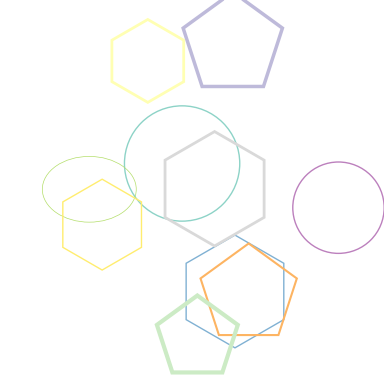[{"shape": "circle", "thickness": 1, "radius": 0.75, "center": [0.473, 0.575]}, {"shape": "hexagon", "thickness": 2, "radius": 0.54, "center": [0.384, 0.842]}, {"shape": "pentagon", "thickness": 2.5, "radius": 0.68, "center": [0.605, 0.885]}, {"shape": "hexagon", "thickness": 1, "radius": 0.73, "center": [0.61, 0.243]}, {"shape": "pentagon", "thickness": 1.5, "radius": 0.66, "center": [0.646, 0.236]}, {"shape": "oval", "thickness": 0.5, "radius": 0.61, "center": [0.232, 0.508]}, {"shape": "hexagon", "thickness": 2, "radius": 0.74, "center": [0.557, 0.51]}, {"shape": "circle", "thickness": 1, "radius": 0.59, "center": [0.879, 0.461]}, {"shape": "pentagon", "thickness": 3, "radius": 0.55, "center": [0.513, 0.122]}, {"shape": "hexagon", "thickness": 1, "radius": 0.59, "center": [0.265, 0.417]}]